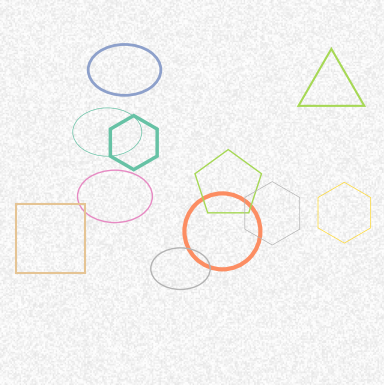[{"shape": "oval", "thickness": 0.5, "radius": 0.45, "center": [0.279, 0.657]}, {"shape": "hexagon", "thickness": 2.5, "radius": 0.35, "center": [0.347, 0.63]}, {"shape": "circle", "thickness": 3, "radius": 0.49, "center": [0.578, 0.399]}, {"shape": "oval", "thickness": 2, "radius": 0.47, "center": [0.323, 0.818]}, {"shape": "oval", "thickness": 1, "radius": 0.49, "center": [0.299, 0.49]}, {"shape": "triangle", "thickness": 1.5, "radius": 0.49, "center": [0.861, 0.774]}, {"shape": "pentagon", "thickness": 1, "radius": 0.45, "center": [0.593, 0.521]}, {"shape": "hexagon", "thickness": 0.5, "radius": 0.39, "center": [0.894, 0.448]}, {"shape": "square", "thickness": 1.5, "radius": 0.45, "center": [0.132, 0.381]}, {"shape": "hexagon", "thickness": 0.5, "radius": 0.41, "center": [0.707, 0.446]}, {"shape": "oval", "thickness": 1, "radius": 0.39, "center": [0.469, 0.302]}]